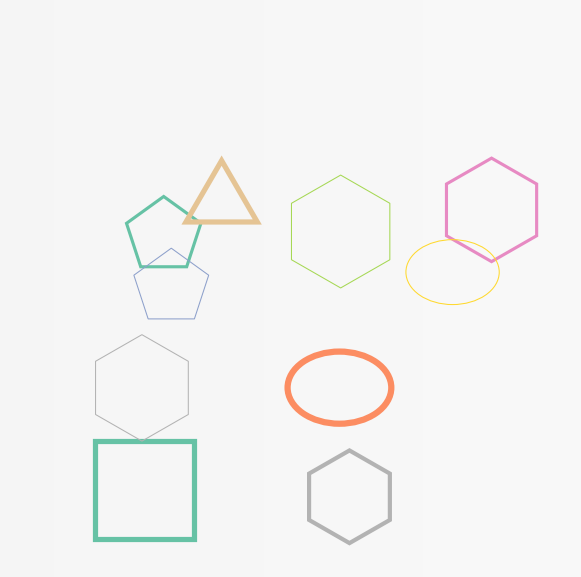[{"shape": "square", "thickness": 2.5, "radius": 0.42, "center": [0.248, 0.15]}, {"shape": "pentagon", "thickness": 1.5, "radius": 0.34, "center": [0.282, 0.592]}, {"shape": "oval", "thickness": 3, "radius": 0.45, "center": [0.584, 0.328]}, {"shape": "pentagon", "thickness": 0.5, "radius": 0.34, "center": [0.295, 0.502]}, {"shape": "hexagon", "thickness": 1.5, "radius": 0.45, "center": [0.846, 0.636]}, {"shape": "hexagon", "thickness": 0.5, "radius": 0.49, "center": [0.586, 0.598]}, {"shape": "oval", "thickness": 0.5, "radius": 0.4, "center": [0.779, 0.528]}, {"shape": "triangle", "thickness": 2.5, "radius": 0.35, "center": [0.381, 0.65]}, {"shape": "hexagon", "thickness": 0.5, "radius": 0.46, "center": [0.244, 0.327]}, {"shape": "hexagon", "thickness": 2, "radius": 0.4, "center": [0.601, 0.139]}]